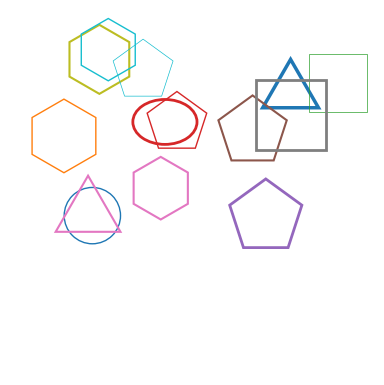[{"shape": "triangle", "thickness": 2.5, "radius": 0.42, "center": [0.755, 0.762]}, {"shape": "circle", "thickness": 1, "radius": 0.37, "center": [0.24, 0.44]}, {"shape": "hexagon", "thickness": 1, "radius": 0.48, "center": [0.166, 0.647]}, {"shape": "square", "thickness": 0.5, "radius": 0.38, "center": [0.877, 0.784]}, {"shape": "pentagon", "thickness": 1, "radius": 0.41, "center": [0.46, 0.681]}, {"shape": "oval", "thickness": 2, "radius": 0.42, "center": [0.428, 0.683]}, {"shape": "pentagon", "thickness": 2, "radius": 0.49, "center": [0.69, 0.437]}, {"shape": "pentagon", "thickness": 1.5, "radius": 0.47, "center": [0.656, 0.659]}, {"shape": "triangle", "thickness": 1.5, "radius": 0.49, "center": [0.229, 0.446]}, {"shape": "hexagon", "thickness": 1.5, "radius": 0.41, "center": [0.418, 0.511]}, {"shape": "square", "thickness": 2, "radius": 0.45, "center": [0.755, 0.701]}, {"shape": "hexagon", "thickness": 1.5, "radius": 0.45, "center": [0.258, 0.846]}, {"shape": "pentagon", "thickness": 0.5, "radius": 0.41, "center": [0.372, 0.816]}, {"shape": "hexagon", "thickness": 1, "radius": 0.4, "center": [0.281, 0.871]}]